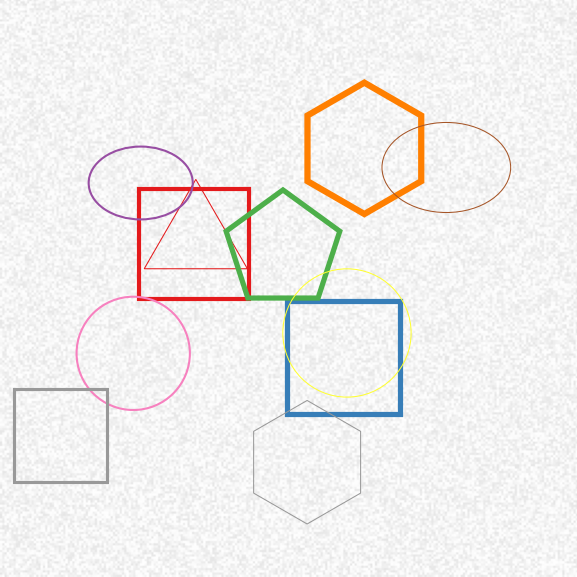[{"shape": "triangle", "thickness": 0.5, "radius": 0.52, "center": [0.339, 0.585]}, {"shape": "square", "thickness": 2, "radius": 0.48, "center": [0.336, 0.577]}, {"shape": "square", "thickness": 2.5, "radius": 0.49, "center": [0.594, 0.38]}, {"shape": "pentagon", "thickness": 2.5, "radius": 0.52, "center": [0.49, 0.567]}, {"shape": "oval", "thickness": 1, "radius": 0.45, "center": [0.244, 0.682]}, {"shape": "hexagon", "thickness": 3, "radius": 0.57, "center": [0.631, 0.742]}, {"shape": "circle", "thickness": 0.5, "radius": 0.56, "center": [0.601, 0.423]}, {"shape": "oval", "thickness": 0.5, "radius": 0.56, "center": [0.773, 0.709]}, {"shape": "circle", "thickness": 1, "radius": 0.49, "center": [0.231, 0.387]}, {"shape": "square", "thickness": 1.5, "radius": 0.4, "center": [0.105, 0.245]}, {"shape": "hexagon", "thickness": 0.5, "radius": 0.53, "center": [0.532, 0.199]}]